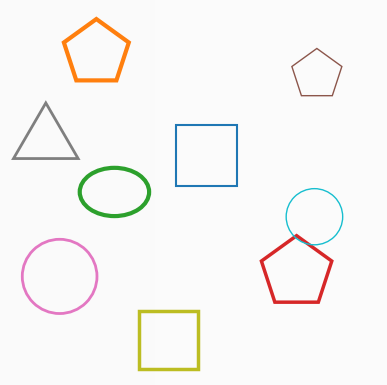[{"shape": "square", "thickness": 1.5, "radius": 0.4, "center": [0.533, 0.596]}, {"shape": "pentagon", "thickness": 3, "radius": 0.44, "center": [0.249, 0.862]}, {"shape": "oval", "thickness": 3, "radius": 0.45, "center": [0.295, 0.501]}, {"shape": "pentagon", "thickness": 2.5, "radius": 0.48, "center": [0.765, 0.292]}, {"shape": "pentagon", "thickness": 1, "radius": 0.34, "center": [0.818, 0.806]}, {"shape": "circle", "thickness": 2, "radius": 0.48, "center": [0.154, 0.282]}, {"shape": "triangle", "thickness": 2, "radius": 0.48, "center": [0.118, 0.636]}, {"shape": "square", "thickness": 2.5, "radius": 0.38, "center": [0.435, 0.118]}, {"shape": "circle", "thickness": 1, "radius": 0.36, "center": [0.811, 0.437]}]